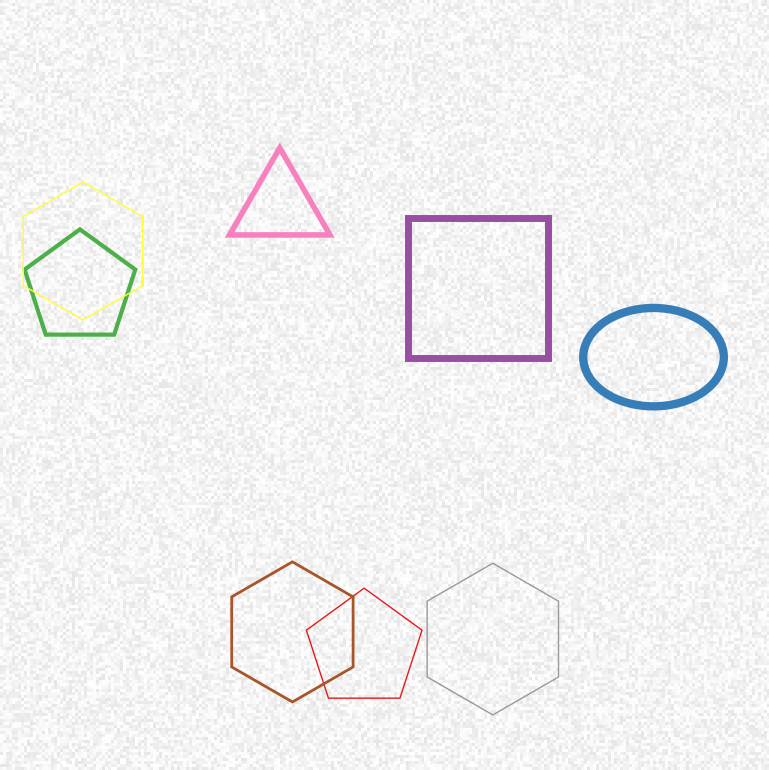[{"shape": "pentagon", "thickness": 0.5, "radius": 0.39, "center": [0.473, 0.157]}, {"shape": "oval", "thickness": 3, "radius": 0.46, "center": [0.849, 0.536]}, {"shape": "pentagon", "thickness": 1.5, "radius": 0.38, "center": [0.104, 0.627]}, {"shape": "square", "thickness": 2.5, "radius": 0.45, "center": [0.621, 0.626]}, {"shape": "hexagon", "thickness": 0.5, "radius": 0.45, "center": [0.108, 0.674]}, {"shape": "hexagon", "thickness": 1, "radius": 0.46, "center": [0.38, 0.179]}, {"shape": "triangle", "thickness": 2, "radius": 0.38, "center": [0.363, 0.733]}, {"shape": "hexagon", "thickness": 0.5, "radius": 0.49, "center": [0.64, 0.17]}]